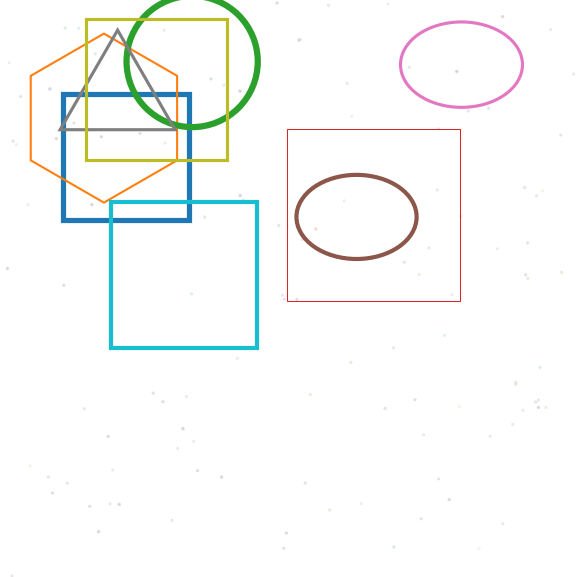[{"shape": "square", "thickness": 2.5, "radius": 0.55, "center": [0.217, 0.727]}, {"shape": "hexagon", "thickness": 1, "radius": 0.73, "center": [0.18, 0.795]}, {"shape": "circle", "thickness": 3, "radius": 0.57, "center": [0.333, 0.893]}, {"shape": "square", "thickness": 0.5, "radius": 0.75, "center": [0.647, 0.627]}, {"shape": "oval", "thickness": 2, "radius": 0.52, "center": [0.617, 0.624]}, {"shape": "oval", "thickness": 1.5, "radius": 0.53, "center": [0.799, 0.887]}, {"shape": "triangle", "thickness": 1.5, "radius": 0.57, "center": [0.204, 0.832]}, {"shape": "square", "thickness": 1.5, "radius": 0.61, "center": [0.27, 0.844]}, {"shape": "square", "thickness": 2, "radius": 0.63, "center": [0.319, 0.523]}]